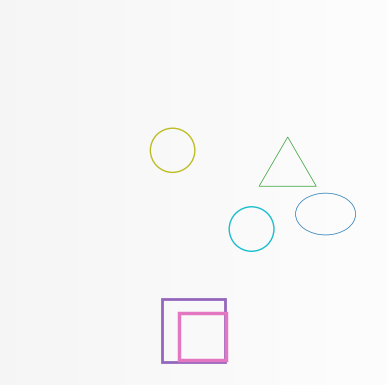[{"shape": "oval", "thickness": 0.5, "radius": 0.39, "center": [0.84, 0.444]}, {"shape": "triangle", "thickness": 0.5, "radius": 0.43, "center": [0.742, 0.559]}, {"shape": "square", "thickness": 2, "radius": 0.41, "center": [0.499, 0.141]}, {"shape": "square", "thickness": 2.5, "radius": 0.3, "center": [0.523, 0.126]}, {"shape": "circle", "thickness": 1, "radius": 0.29, "center": [0.445, 0.61]}, {"shape": "circle", "thickness": 1, "radius": 0.29, "center": [0.649, 0.405]}]